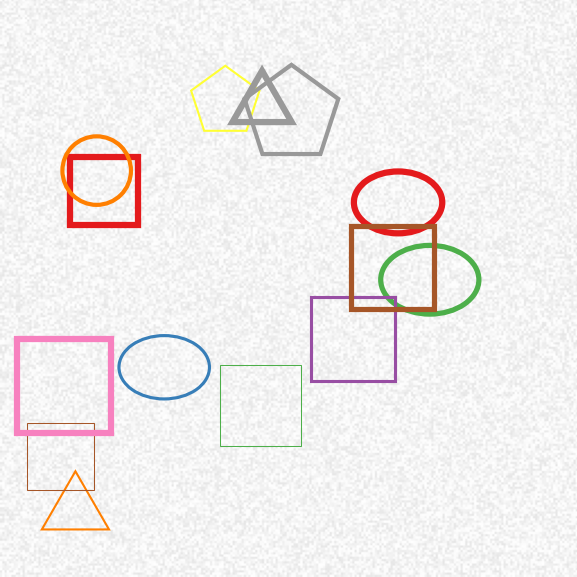[{"shape": "square", "thickness": 3, "radius": 0.29, "center": [0.18, 0.669]}, {"shape": "oval", "thickness": 3, "radius": 0.38, "center": [0.689, 0.649]}, {"shape": "oval", "thickness": 1.5, "radius": 0.39, "center": [0.284, 0.363]}, {"shape": "oval", "thickness": 2.5, "radius": 0.42, "center": [0.744, 0.515]}, {"shape": "square", "thickness": 0.5, "radius": 0.35, "center": [0.451, 0.297]}, {"shape": "square", "thickness": 1.5, "radius": 0.36, "center": [0.611, 0.412]}, {"shape": "circle", "thickness": 2, "radius": 0.3, "center": [0.167, 0.704]}, {"shape": "triangle", "thickness": 1, "radius": 0.34, "center": [0.131, 0.116]}, {"shape": "pentagon", "thickness": 1, "radius": 0.31, "center": [0.39, 0.823]}, {"shape": "square", "thickness": 0.5, "radius": 0.29, "center": [0.104, 0.209]}, {"shape": "square", "thickness": 2.5, "radius": 0.36, "center": [0.679, 0.536]}, {"shape": "square", "thickness": 3, "radius": 0.41, "center": [0.111, 0.331]}, {"shape": "pentagon", "thickness": 2, "radius": 0.43, "center": [0.505, 0.801]}, {"shape": "triangle", "thickness": 3, "radius": 0.3, "center": [0.454, 0.817]}]